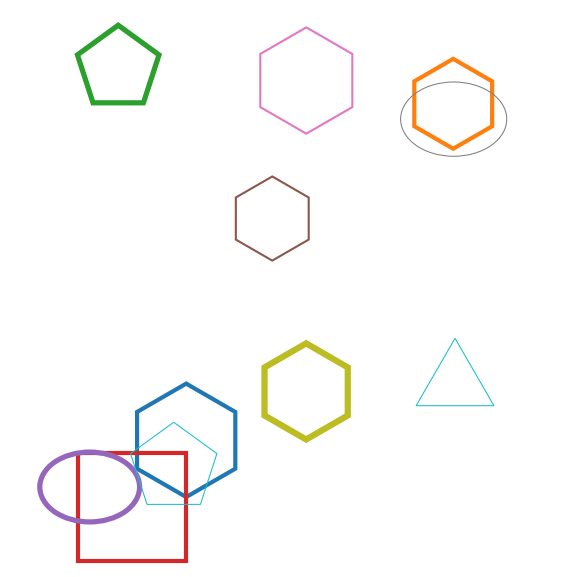[{"shape": "hexagon", "thickness": 2, "radius": 0.49, "center": [0.322, 0.237]}, {"shape": "hexagon", "thickness": 2, "radius": 0.39, "center": [0.785, 0.819]}, {"shape": "pentagon", "thickness": 2.5, "radius": 0.37, "center": [0.205, 0.881]}, {"shape": "square", "thickness": 2, "radius": 0.47, "center": [0.229, 0.122]}, {"shape": "oval", "thickness": 2.5, "radius": 0.43, "center": [0.155, 0.156]}, {"shape": "hexagon", "thickness": 1, "radius": 0.36, "center": [0.471, 0.621]}, {"shape": "hexagon", "thickness": 1, "radius": 0.46, "center": [0.53, 0.86]}, {"shape": "oval", "thickness": 0.5, "radius": 0.46, "center": [0.786, 0.793]}, {"shape": "hexagon", "thickness": 3, "radius": 0.42, "center": [0.53, 0.321]}, {"shape": "triangle", "thickness": 0.5, "radius": 0.39, "center": [0.788, 0.336]}, {"shape": "pentagon", "thickness": 0.5, "radius": 0.39, "center": [0.301, 0.189]}]